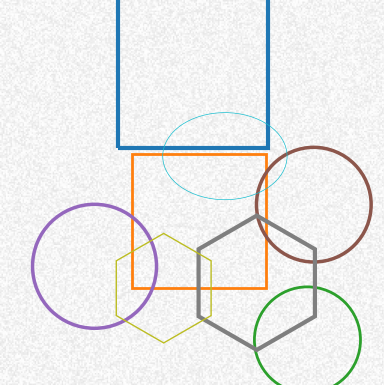[{"shape": "square", "thickness": 3, "radius": 0.98, "center": [0.501, 0.811]}, {"shape": "square", "thickness": 2, "radius": 0.87, "center": [0.517, 0.426]}, {"shape": "circle", "thickness": 2, "radius": 0.69, "center": [0.799, 0.117]}, {"shape": "circle", "thickness": 2.5, "radius": 0.81, "center": [0.246, 0.308]}, {"shape": "circle", "thickness": 2.5, "radius": 0.74, "center": [0.815, 0.468]}, {"shape": "hexagon", "thickness": 3, "radius": 0.87, "center": [0.667, 0.266]}, {"shape": "hexagon", "thickness": 1, "radius": 0.71, "center": [0.425, 0.251]}, {"shape": "oval", "thickness": 0.5, "radius": 0.81, "center": [0.584, 0.594]}]